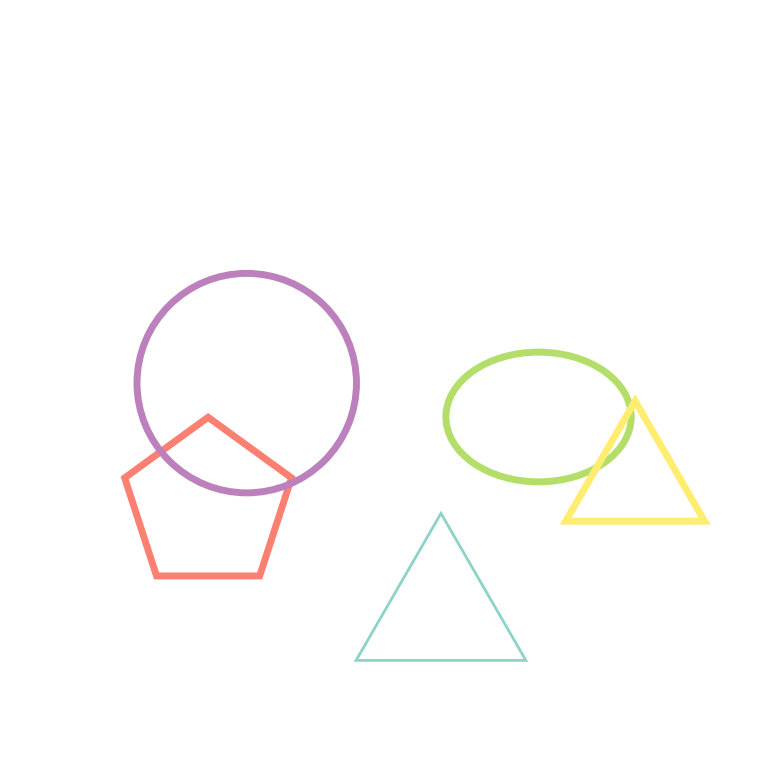[{"shape": "triangle", "thickness": 1, "radius": 0.64, "center": [0.573, 0.206]}, {"shape": "pentagon", "thickness": 2.5, "radius": 0.57, "center": [0.27, 0.344]}, {"shape": "oval", "thickness": 2.5, "radius": 0.6, "center": [0.699, 0.458]}, {"shape": "circle", "thickness": 2.5, "radius": 0.71, "center": [0.32, 0.502]}, {"shape": "triangle", "thickness": 2.5, "radius": 0.52, "center": [0.825, 0.375]}]